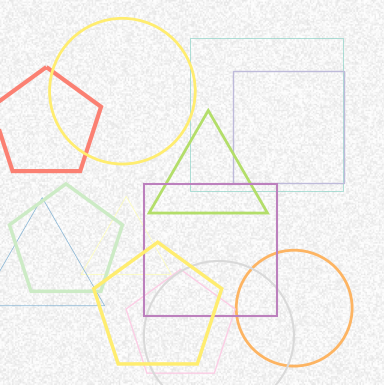[{"shape": "square", "thickness": 0.5, "radius": 0.99, "center": [0.693, 0.704]}, {"shape": "triangle", "thickness": 0.5, "radius": 0.68, "center": [0.328, 0.355]}, {"shape": "square", "thickness": 1, "radius": 0.73, "center": [0.749, 0.67]}, {"shape": "pentagon", "thickness": 3, "radius": 0.75, "center": [0.12, 0.676]}, {"shape": "triangle", "thickness": 0.5, "radius": 0.94, "center": [0.11, 0.299]}, {"shape": "circle", "thickness": 2, "radius": 0.75, "center": [0.764, 0.2]}, {"shape": "triangle", "thickness": 2, "radius": 0.89, "center": [0.541, 0.535]}, {"shape": "pentagon", "thickness": 1, "radius": 0.75, "center": [0.469, 0.151]}, {"shape": "circle", "thickness": 1.5, "radius": 0.97, "center": [0.569, 0.127]}, {"shape": "square", "thickness": 1.5, "radius": 0.86, "center": [0.547, 0.351]}, {"shape": "pentagon", "thickness": 2.5, "radius": 0.77, "center": [0.171, 0.368]}, {"shape": "pentagon", "thickness": 2.5, "radius": 0.87, "center": [0.41, 0.196]}, {"shape": "circle", "thickness": 2, "radius": 0.95, "center": [0.318, 0.763]}]